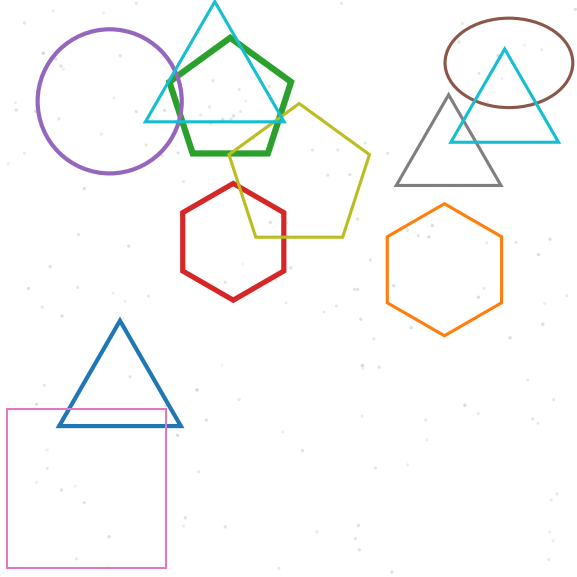[{"shape": "triangle", "thickness": 2, "radius": 0.61, "center": [0.208, 0.322]}, {"shape": "hexagon", "thickness": 1.5, "radius": 0.57, "center": [0.77, 0.532]}, {"shape": "pentagon", "thickness": 3, "radius": 0.55, "center": [0.399, 0.823]}, {"shape": "hexagon", "thickness": 2.5, "radius": 0.51, "center": [0.404, 0.58]}, {"shape": "circle", "thickness": 2, "radius": 0.62, "center": [0.19, 0.824]}, {"shape": "oval", "thickness": 1.5, "radius": 0.55, "center": [0.881, 0.89]}, {"shape": "square", "thickness": 1, "radius": 0.69, "center": [0.15, 0.153]}, {"shape": "triangle", "thickness": 1.5, "radius": 0.52, "center": [0.777, 0.73]}, {"shape": "pentagon", "thickness": 1.5, "radius": 0.64, "center": [0.518, 0.692]}, {"shape": "triangle", "thickness": 1.5, "radius": 0.54, "center": [0.874, 0.807]}, {"shape": "triangle", "thickness": 1.5, "radius": 0.69, "center": [0.372, 0.858]}]